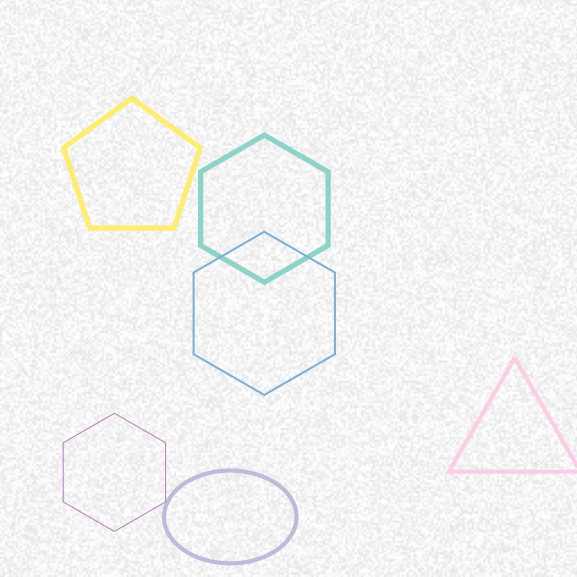[{"shape": "hexagon", "thickness": 2.5, "radius": 0.64, "center": [0.458, 0.638]}, {"shape": "oval", "thickness": 2, "radius": 0.57, "center": [0.399, 0.104]}, {"shape": "hexagon", "thickness": 1, "radius": 0.71, "center": [0.458, 0.457]}, {"shape": "triangle", "thickness": 2, "radius": 0.66, "center": [0.891, 0.248]}, {"shape": "hexagon", "thickness": 0.5, "radius": 0.51, "center": [0.198, 0.181]}, {"shape": "pentagon", "thickness": 2.5, "radius": 0.62, "center": [0.228, 0.705]}]